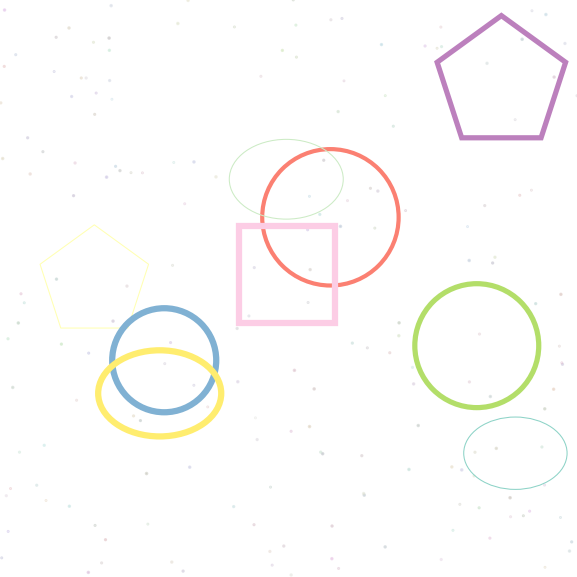[{"shape": "oval", "thickness": 0.5, "radius": 0.45, "center": [0.892, 0.214]}, {"shape": "pentagon", "thickness": 0.5, "radius": 0.49, "center": [0.163, 0.511]}, {"shape": "circle", "thickness": 2, "radius": 0.59, "center": [0.572, 0.623]}, {"shape": "circle", "thickness": 3, "radius": 0.45, "center": [0.284, 0.375]}, {"shape": "circle", "thickness": 2.5, "radius": 0.54, "center": [0.826, 0.401]}, {"shape": "square", "thickness": 3, "radius": 0.42, "center": [0.497, 0.524]}, {"shape": "pentagon", "thickness": 2.5, "radius": 0.58, "center": [0.868, 0.855]}, {"shape": "oval", "thickness": 0.5, "radius": 0.49, "center": [0.496, 0.689]}, {"shape": "oval", "thickness": 3, "radius": 0.53, "center": [0.277, 0.318]}]